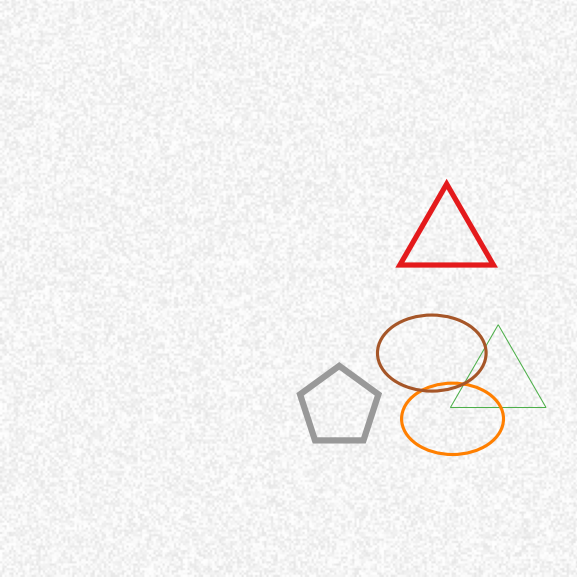[{"shape": "triangle", "thickness": 2.5, "radius": 0.47, "center": [0.773, 0.587]}, {"shape": "triangle", "thickness": 0.5, "radius": 0.48, "center": [0.863, 0.341]}, {"shape": "oval", "thickness": 1.5, "radius": 0.44, "center": [0.784, 0.274]}, {"shape": "oval", "thickness": 1.5, "radius": 0.47, "center": [0.748, 0.388]}, {"shape": "pentagon", "thickness": 3, "radius": 0.36, "center": [0.587, 0.294]}]